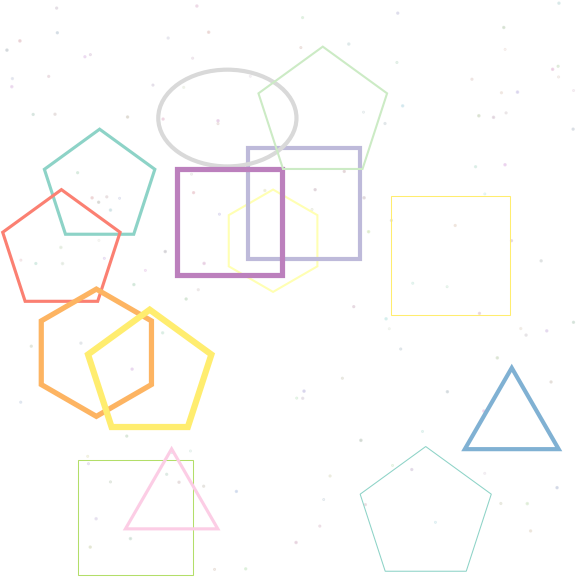[{"shape": "pentagon", "thickness": 1.5, "radius": 0.5, "center": [0.172, 0.675]}, {"shape": "pentagon", "thickness": 0.5, "radius": 0.6, "center": [0.737, 0.107]}, {"shape": "hexagon", "thickness": 1, "radius": 0.44, "center": [0.473, 0.582]}, {"shape": "square", "thickness": 2, "radius": 0.48, "center": [0.526, 0.646]}, {"shape": "pentagon", "thickness": 1.5, "radius": 0.53, "center": [0.106, 0.564]}, {"shape": "triangle", "thickness": 2, "radius": 0.47, "center": [0.886, 0.268]}, {"shape": "hexagon", "thickness": 2.5, "radius": 0.55, "center": [0.167, 0.388]}, {"shape": "square", "thickness": 0.5, "radius": 0.5, "center": [0.235, 0.103]}, {"shape": "triangle", "thickness": 1.5, "radius": 0.46, "center": [0.297, 0.13]}, {"shape": "oval", "thickness": 2, "radius": 0.6, "center": [0.394, 0.795]}, {"shape": "square", "thickness": 2.5, "radius": 0.46, "center": [0.397, 0.615]}, {"shape": "pentagon", "thickness": 1, "radius": 0.59, "center": [0.559, 0.801]}, {"shape": "square", "thickness": 0.5, "radius": 0.51, "center": [0.78, 0.557]}, {"shape": "pentagon", "thickness": 3, "radius": 0.56, "center": [0.259, 0.351]}]